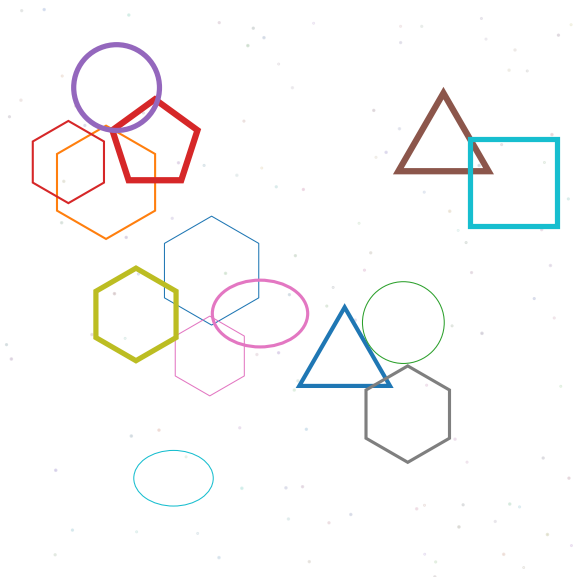[{"shape": "triangle", "thickness": 2, "radius": 0.45, "center": [0.597, 0.376]}, {"shape": "hexagon", "thickness": 0.5, "radius": 0.47, "center": [0.366, 0.531]}, {"shape": "hexagon", "thickness": 1, "radius": 0.49, "center": [0.184, 0.683]}, {"shape": "circle", "thickness": 0.5, "radius": 0.35, "center": [0.698, 0.441]}, {"shape": "pentagon", "thickness": 3, "radius": 0.39, "center": [0.268, 0.75]}, {"shape": "hexagon", "thickness": 1, "radius": 0.36, "center": [0.118, 0.719]}, {"shape": "circle", "thickness": 2.5, "radius": 0.37, "center": [0.202, 0.847]}, {"shape": "triangle", "thickness": 3, "radius": 0.45, "center": [0.768, 0.748]}, {"shape": "hexagon", "thickness": 0.5, "radius": 0.35, "center": [0.363, 0.383]}, {"shape": "oval", "thickness": 1.5, "radius": 0.41, "center": [0.45, 0.456]}, {"shape": "hexagon", "thickness": 1.5, "radius": 0.42, "center": [0.706, 0.282]}, {"shape": "hexagon", "thickness": 2.5, "radius": 0.4, "center": [0.235, 0.455]}, {"shape": "square", "thickness": 2.5, "radius": 0.38, "center": [0.89, 0.683]}, {"shape": "oval", "thickness": 0.5, "radius": 0.34, "center": [0.3, 0.171]}]